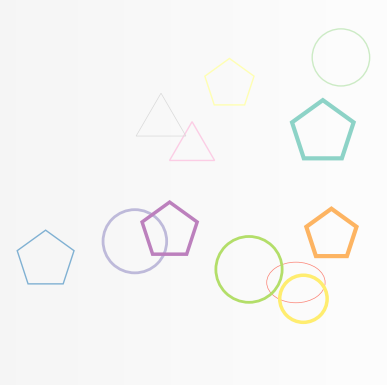[{"shape": "pentagon", "thickness": 3, "radius": 0.42, "center": [0.833, 0.656]}, {"shape": "pentagon", "thickness": 1, "radius": 0.33, "center": [0.592, 0.782]}, {"shape": "circle", "thickness": 2, "radius": 0.41, "center": [0.348, 0.373]}, {"shape": "oval", "thickness": 0.5, "radius": 0.38, "center": [0.764, 0.266]}, {"shape": "pentagon", "thickness": 1, "radius": 0.39, "center": [0.118, 0.325]}, {"shape": "pentagon", "thickness": 3, "radius": 0.34, "center": [0.855, 0.39]}, {"shape": "circle", "thickness": 2, "radius": 0.43, "center": [0.643, 0.3]}, {"shape": "triangle", "thickness": 1, "radius": 0.34, "center": [0.496, 0.617]}, {"shape": "triangle", "thickness": 0.5, "radius": 0.37, "center": [0.415, 0.684]}, {"shape": "pentagon", "thickness": 2.5, "radius": 0.37, "center": [0.438, 0.4]}, {"shape": "circle", "thickness": 1, "radius": 0.37, "center": [0.88, 0.851]}, {"shape": "circle", "thickness": 2.5, "radius": 0.31, "center": [0.783, 0.224]}]